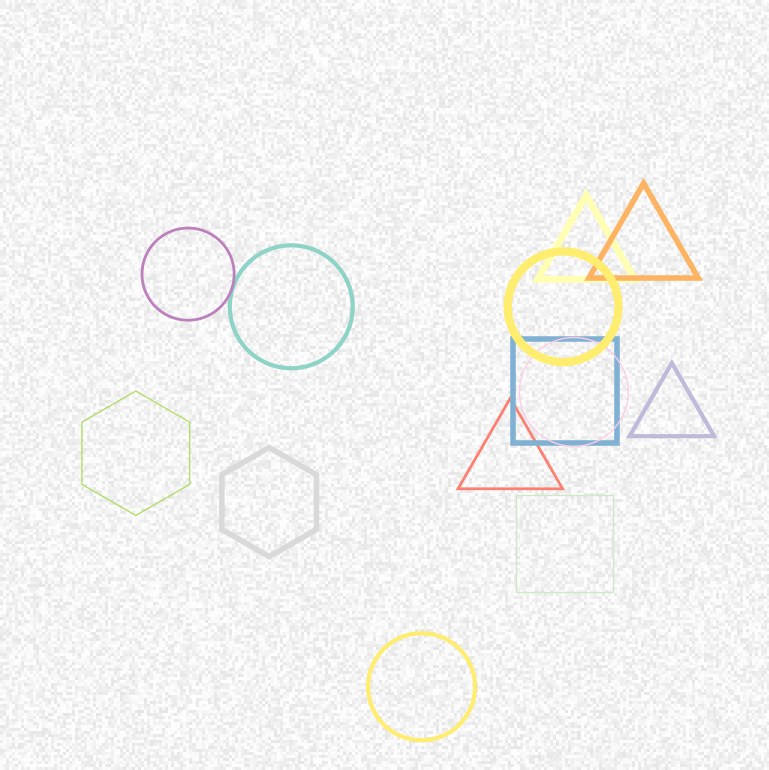[{"shape": "circle", "thickness": 1.5, "radius": 0.4, "center": [0.378, 0.602]}, {"shape": "triangle", "thickness": 2.5, "radius": 0.36, "center": [0.761, 0.674]}, {"shape": "triangle", "thickness": 1.5, "radius": 0.32, "center": [0.873, 0.465]}, {"shape": "triangle", "thickness": 1, "radius": 0.39, "center": [0.663, 0.404]}, {"shape": "square", "thickness": 2, "radius": 0.34, "center": [0.734, 0.492]}, {"shape": "triangle", "thickness": 2, "radius": 0.41, "center": [0.836, 0.68]}, {"shape": "hexagon", "thickness": 0.5, "radius": 0.4, "center": [0.176, 0.411]}, {"shape": "circle", "thickness": 0.5, "radius": 0.35, "center": [0.745, 0.491]}, {"shape": "hexagon", "thickness": 2, "radius": 0.35, "center": [0.35, 0.348]}, {"shape": "circle", "thickness": 1, "radius": 0.3, "center": [0.244, 0.644]}, {"shape": "square", "thickness": 0.5, "radius": 0.31, "center": [0.734, 0.294]}, {"shape": "circle", "thickness": 3, "radius": 0.36, "center": [0.731, 0.602]}, {"shape": "circle", "thickness": 1.5, "radius": 0.35, "center": [0.547, 0.108]}]